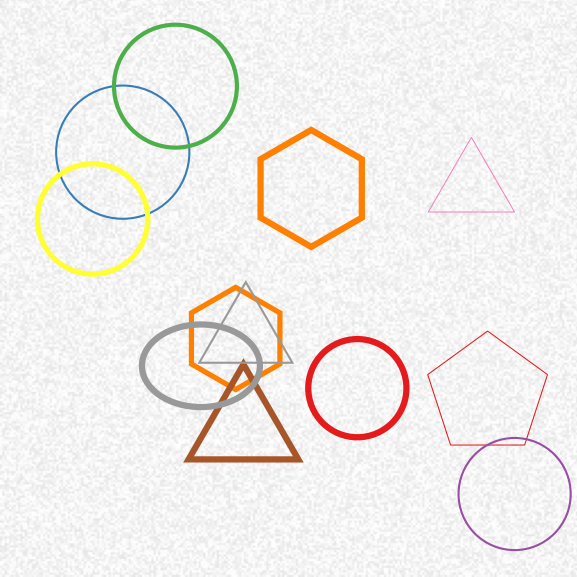[{"shape": "circle", "thickness": 3, "radius": 0.43, "center": [0.619, 0.327]}, {"shape": "pentagon", "thickness": 0.5, "radius": 0.55, "center": [0.844, 0.317]}, {"shape": "circle", "thickness": 1, "radius": 0.58, "center": [0.213, 0.736]}, {"shape": "circle", "thickness": 2, "radius": 0.53, "center": [0.304, 0.85]}, {"shape": "circle", "thickness": 1, "radius": 0.49, "center": [0.891, 0.144]}, {"shape": "hexagon", "thickness": 2.5, "radius": 0.44, "center": [0.408, 0.413]}, {"shape": "hexagon", "thickness": 3, "radius": 0.51, "center": [0.539, 0.673]}, {"shape": "circle", "thickness": 2.5, "radius": 0.48, "center": [0.16, 0.62]}, {"shape": "triangle", "thickness": 3, "radius": 0.55, "center": [0.422, 0.258]}, {"shape": "triangle", "thickness": 0.5, "radius": 0.43, "center": [0.816, 0.675]}, {"shape": "oval", "thickness": 3, "radius": 0.51, "center": [0.348, 0.366]}, {"shape": "triangle", "thickness": 1, "radius": 0.47, "center": [0.426, 0.418]}]